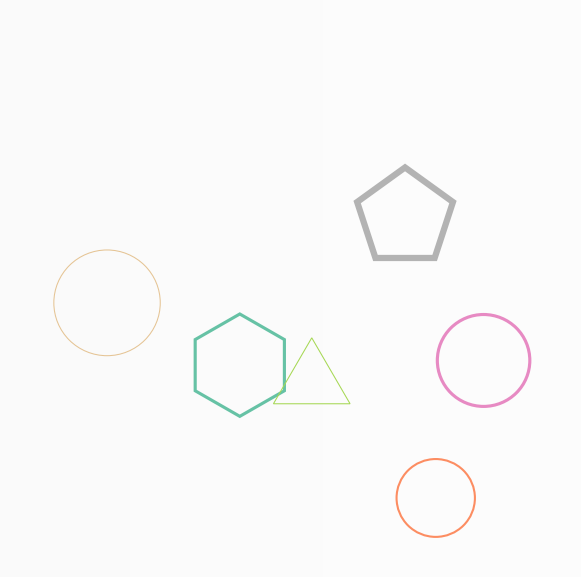[{"shape": "hexagon", "thickness": 1.5, "radius": 0.44, "center": [0.413, 0.367]}, {"shape": "circle", "thickness": 1, "radius": 0.34, "center": [0.75, 0.137]}, {"shape": "circle", "thickness": 1.5, "radius": 0.4, "center": [0.832, 0.375]}, {"shape": "triangle", "thickness": 0.5, "radius": 0.38, "center": [0.536, 0.338]}, {"shape": "circle", "thickness": 0.5, "radius": 0.46, "center": [0.184, 0.475]}, {"shape": "pentagon", "thickness": 3, "radius": 0.43, "center": [0.697, 0.623]}]